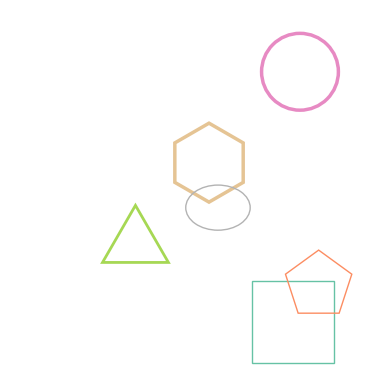[{"shape": "square", "thickness": 1, "radius": 0.53, "center": [0.76, 0.164]}, {"shape": "pentagon", "thickness": 1, "radius": 0.45, "center": [0.828, 0.26]}, {"shape": "circle", "thickness": 2.5, "radius": 0.5, "center": [0.779, 0.814]}, {"shape": "triangle", "thickness": 2, "radius": 0.49, "center": [0.352, 0.368]}, {"shape": "hexagon", "thickness": 2.5, "radius": 0.51, "center": [0.543, 0.578]}, {"shape": "oval", "thickness": 1, "radius": 0.42, "center": [0.566, 0.461]}]